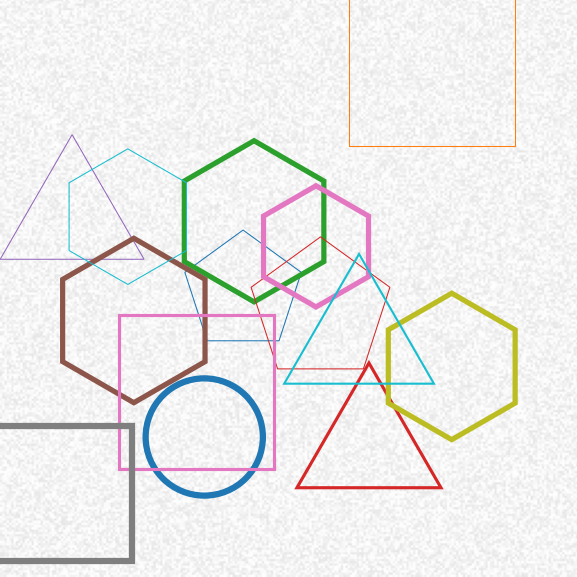[{"shape": "circle", "thickness": 3, "radius": 0.51, "center": [0.354, 0.242]}, {"shape": "pentagon", "thickness": 0.5, "radius": 0.53, "center": [0.421, 0.495]}, {"shape": "square", "thickness": 0.5, "radius": 0.72, "center": [0.748, 0.89]}, {"shape": "hexagon", "thickness": 2.5, "radius": 0.7, "center": [0.44, 0.616]}, {"shape": "pentagon", "thickness": 0.5, "radius": 0.63, "center": [0.555, 0.463]}, {"shape": "triangle", "thickness": 1.5, "radius": 0.72, "center": [0.639, 0.227]}, {"shape": "triangle", "thickness": 0.5, "radius": 0.72, "center": [0.125, 0.622]}, {"shape": "hexagon", "thickness": 2.5, "radius": 0.71, "center": [0.232, 0.444]}, {"shape": "hexagon", "thickness": 2.5, "radius": 0.52, "center": [0.547, 0.573]}, {"shape": "square", "thickness": 1.5, "radius": 0.67, "center": [0.34, 0.321]}, {"shape": "square", "thickness": 3, "radius": 0.58, "center": [0.112, 0.145]}, {"shape": "hexagon", "thickness": 2.5, "radius": 0.63, "center": [0.782, 0.365]}, {"shape": "triangle", "thickness": 1, "radius": 0.75, "center": [0.622, 0.41]}, {"shape": "hexagon", "thickness": 0.5, "radius": 0.59, "center": [0.221, 0.624]}]